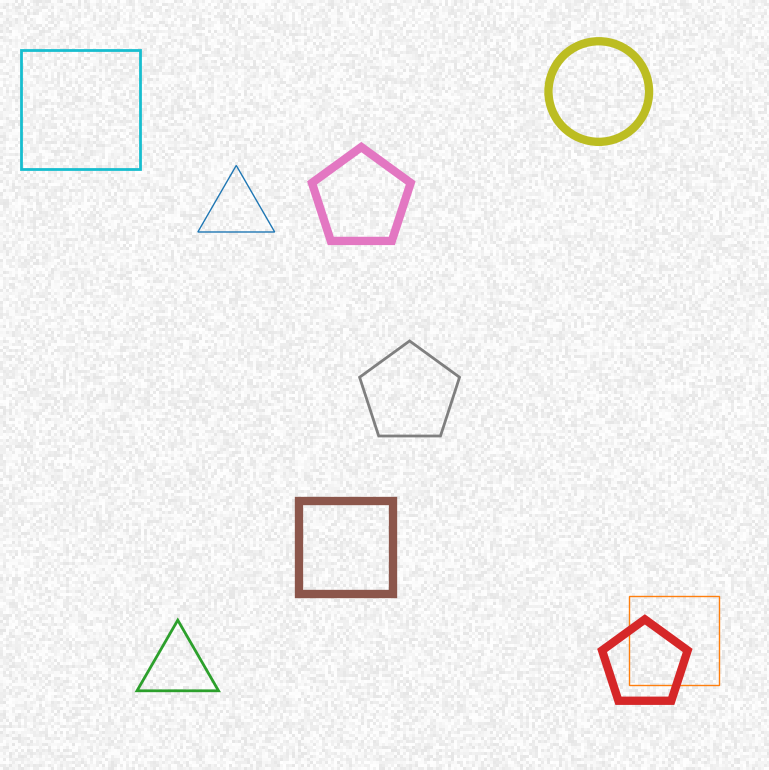[{"shape": "triangle", "thickness": 0.5, "radius": 0.29, "center": [0.307, 0.728]}, {"shape": "square", "thickness": 0.5, "radius": 0.29, "center": [0.875, 0.168]}, {"shape": "triangle", "thickness": 1, "radius": 0.31, "center": [0.231, 0.133]}, {"shape": "pentagon", "thickness": 3, "radius": 0.29, "center": [0.837, 0.137]}, {"shape": "square", "thickness": 3, "radius": 0.3, "center": [0.449, 0.289]}, {"shape": "pentagon", "thickness": 3, "radius": 0.34, "center": [0.469, 0.742]}, {"shape": "pentagon", "thickness": 1, "radius": 0.34, "center": [0.532, 0.489]}, {"shape": "circle", "thickness": 3, "radius": 0.33, "center": [0.778, 0.881]}, {"shape": "square", "thickness": 1, "radius": 0.38, "center": [0.105, 0.858]}]